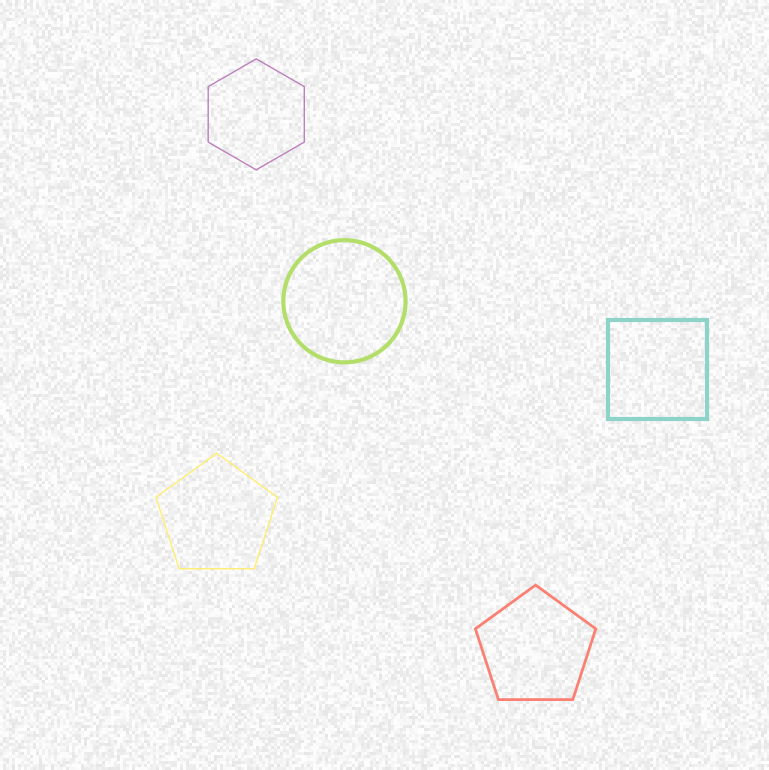[{"shape": "square", "thickness": 1.5, "radius": 0.32, "center": [0.854, 0.52]}, {"shape": "pentagon", "thickness": 1, "radius": 0.41, "center": [0.696, 0.158]}, {"shape": "circle", "thickness": 1.5, "radius": 0.4, "center": [0.447, 0.609]}, {"shape": "hexagon", "thickness": 0.5, "radius": 0.36, "center": [0.333, 0.851]}, {"shape": "pentagon", "thickness": 0.5, "radius": 0.41, "center": [0.281, 0.328]}]